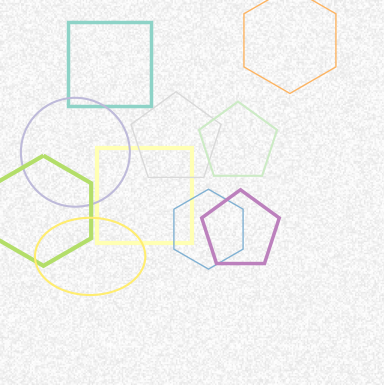[{"shape": "square", "thickness": 2.5, "radius": 0.54, "center": [0.285, 0.834]}, {"shape": "square", "thickness": 3, "radius": 0.62, "center": [0.375, 0.493]}, {"shape": "circle", "thickness": 1.5, "radius": 0.71, "center": [0.196, 0.605]}, {"shape": "hexagon", "thickness": 1, "radius": 0.52, "center": [0.542, 0.405]}, {"shape": "hexagon", "thickness": 1, "radius": 0.69, "center": [0.753, 0.895]}, {"shape": "hexagon", "thickness": 3, "radius": 0.72, "center": [0.113, 0.453]}, {"shape": "pentagon", "thickness": 1, "radius": 0.61, "center": [0.457, 0.639]}, {"shape": "pentagon", "thickness": 2.5, "radius": 0.53, "center": [0.625, 0.401]}, {"shape": "pentagon", "thickness": 1.5, "radius": 0.53, "center": [0.618, 0.63]}, {"shape": "oval", "thickness": 1.5, "radius": 0.72, "center": [0.234, 0.334]}]